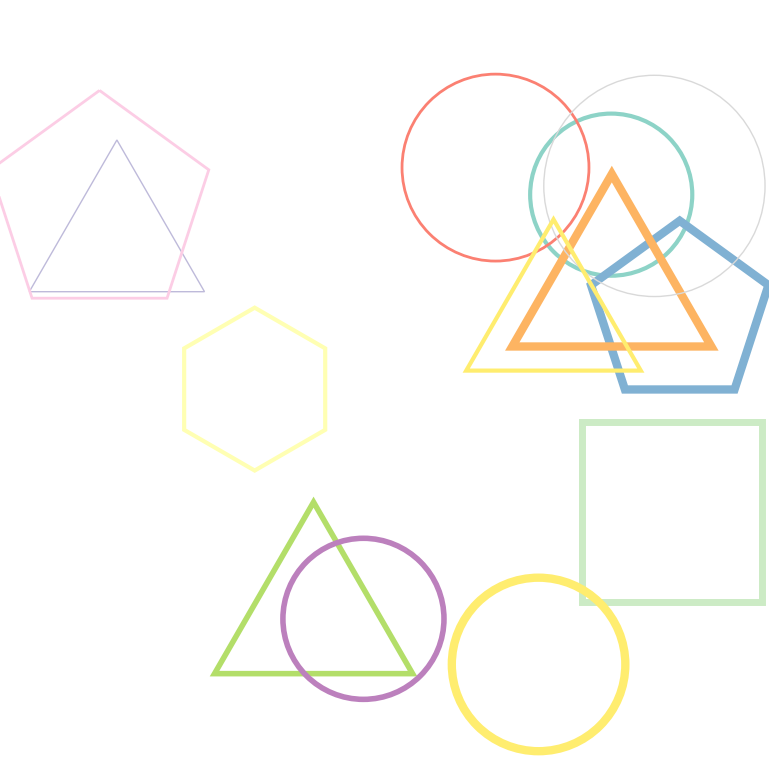[{"shape": "circle", "thickness": 1.5, "radius": 0.53, "center": [0.794, 0.747]}, {"shape": "hexagon", "thickness": 1.5, "radius": 0.53, "center": [0.331, 0.495]}, {"shape": "triangle", "thickness": 0.5, "radius": 0.66, "center": [0.152, 0.687]}, {"shape": "circle", "thickness": 1, "radius": 0.61, "center": [0.644, 0.782]}, {"shape": "pentagon", "thickness": 3, "radius": 0.61, "center": [0.883, 0.592]}, {"shape": "triangle", "thickness": 3, "radius": 0.75, "center": [0.795, 0.625]}, {"shape": "triangle", "thickness": 2, "radius": 0.74, "center": [0.407, 0.199]}, {"shape": "pentagon", "thickness": 1, "radius": 0.75, "center": [0.129, 0.733]}, {"shape": "circle", "thickness": 0.5, "radius": 0.72, "center": [0.85, 0.759]}, {"shape": "circle", "thickness": 2, "radius": 0.52, "center": [0.472, 0.196]}, {"shape": "square", "thickness": 2.5, "radius": 0.58, "center": [0.873, 0.335]}, {"shape": "circle", "thickness": 3, "radius": 0.56, "center": [0.699, 0.137]}, {"shape": "triangle", "thickness": 1.5, "radius": 0.65, "center": [0.719, 0.584]}]